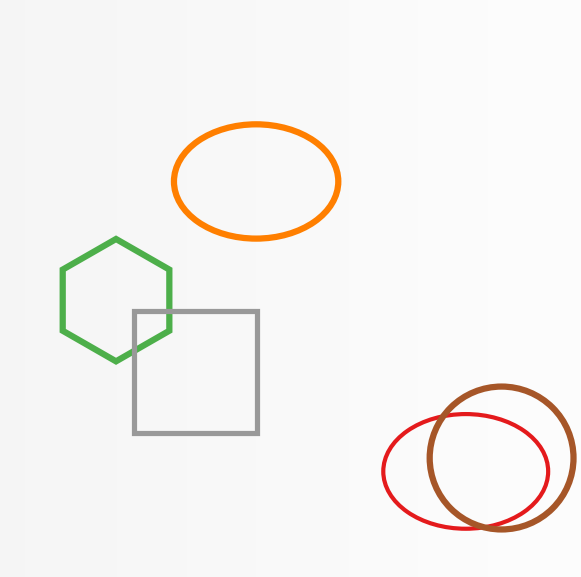[{"shape": "oval", "thickness": 2, "radius": 0.71, "center": [0.801, 0.183]}, {"shape": "hexagon", "thickness": 3, "radius": 0.53, "center": [0.2, 0.479]}, {"shape": "oval", "thickness": 3, "radius": 0.71, "center": [0.441, 0.685]}, {"shape": "circle", "thickness": 3, "radius": 0.62, "center": [0.863, 0.206]}, {"shape": "square", "thickness": 2.5, "radius": 0.53, "center": [0.337, 0.355]}]